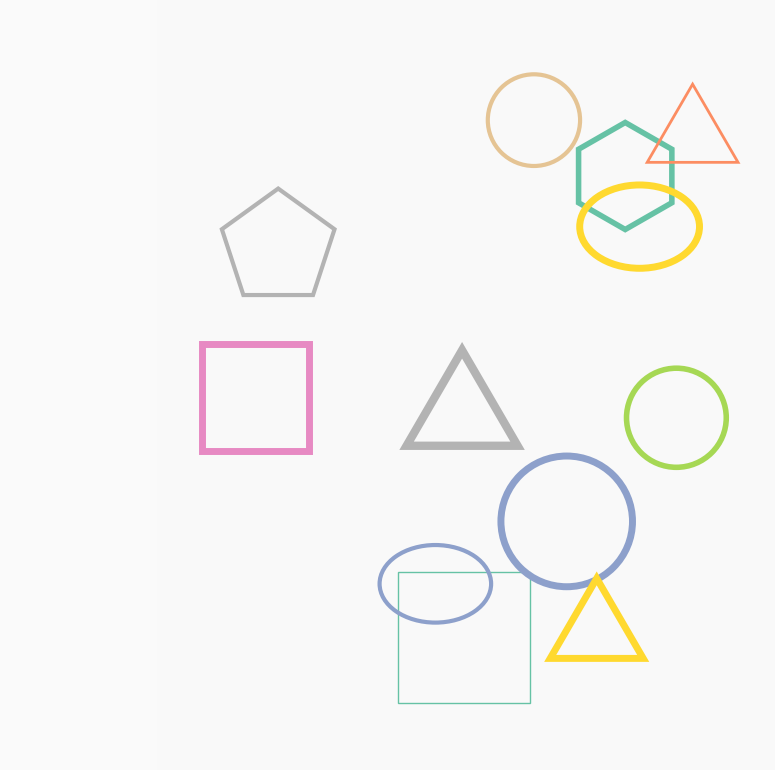[{"shape": "square", "thickness": 0.5, "radius": 0.43, "center": [0.599, 0.172]}, {"shape": "hexagon", "thickness": 2, "radius": 0.35, "center": [0.807, 0.771]}, {"shape": "triangle", "thickness": 1, "radius": 0.34, "center": [0.894, 0.823]}, {"shape": "oval", "thickness": 1.5, "radius": 0.36, "center": [0.562, 0.242]}, {"shape": "circle", "thickness": 2.5, "radius": 0.42, "center": [0.731, 0.323]}, {"shape": "square", "thickness": 2.5, "radius": 0.35, "center": [0.33, 0.484]}, {"shape": "circle", "thickness": 2, "radius": 0.32, "center": [0.873, 0.457]}, {"shape": "triangle", "thickness": 2.5, "radius": 0.35, "center": [0.77, 0.18]}, {"shape": "oval", "thickness": 2.5, "radius": 0.39, "center": [0.825, 0.706]}, {"shape": "circle", "thickness": 1.5, "radius": 0.3, "center": [0.689, 0.844]}, {"shape": "triangle", "thickness": 3, "radius": 0.41, "center": [0.596, 0.462]}, {"shape": "pentagon", "thickness": 1.5, "radius": 0.38, "center": [0.359, 0.679]}]